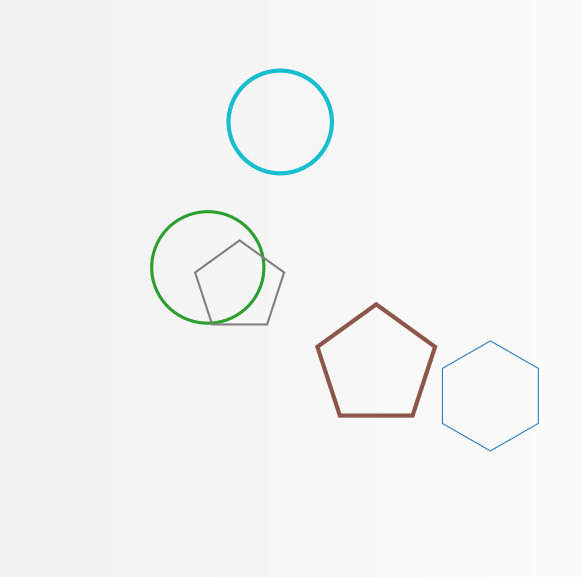[{"shape": "hexagon", "thickness": 0.5, "radius": 0.48, "center": [0.844, 0.314]}, {"shape": "circle", "thickness": 1.5, "radius": 0.48, "center": [0.357, 0.536]}, {"shape": "pentagon", "thickness": 2, "radius": 0.53, "center": [0.647, 0.366]}, {"shape": "pentagon", "thickness": 1, "radius": 0.4, "center": [0.412, 0.502]}, {"shape": "circle", "thickness": 2, "radius": 0.44, "center": [0.482, 0.788]}]